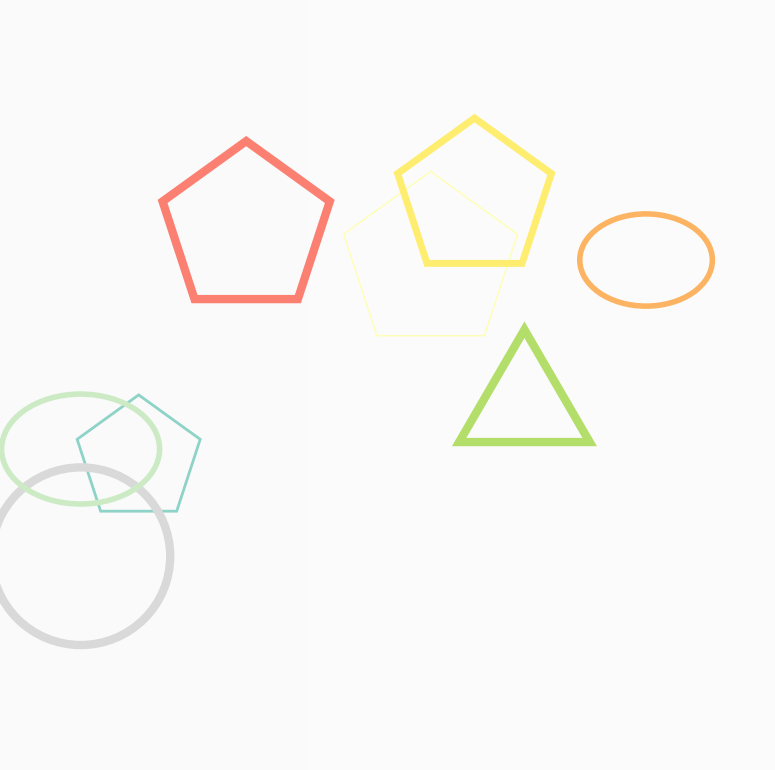[{"shape": "pentagon", "thickness": 1, "radius": 0.42, "center": [0.179, 0.404]}, {"shape": "pentagon", "thickness": 0.5, "radius": 0.59, "center": [0.556, 0.659]}, {"shape": "pentagon", "thickness": 3, "radius": 0.57, "center": [0.318, 0.703]}, {"shape": "oval", "thickness": 2, "radius": 0.43, "center": [0.834, 0.662]}, {"shape": "triangle", "thickness": 3, "radius": 0.49, "center": [0.677, 0.475]}, {"shape": "circle", "thickness": 3, "radius": 0.58, "center": [0.104, 0.278]}, {"shape": "oval", "thickness": 2, "radius": 0.51, "center": [0.104, 0.417]}, {"shape": "pentagon", "thickness": 2.5, "radius": 0.52, "center": [0.612, 0.742]}]